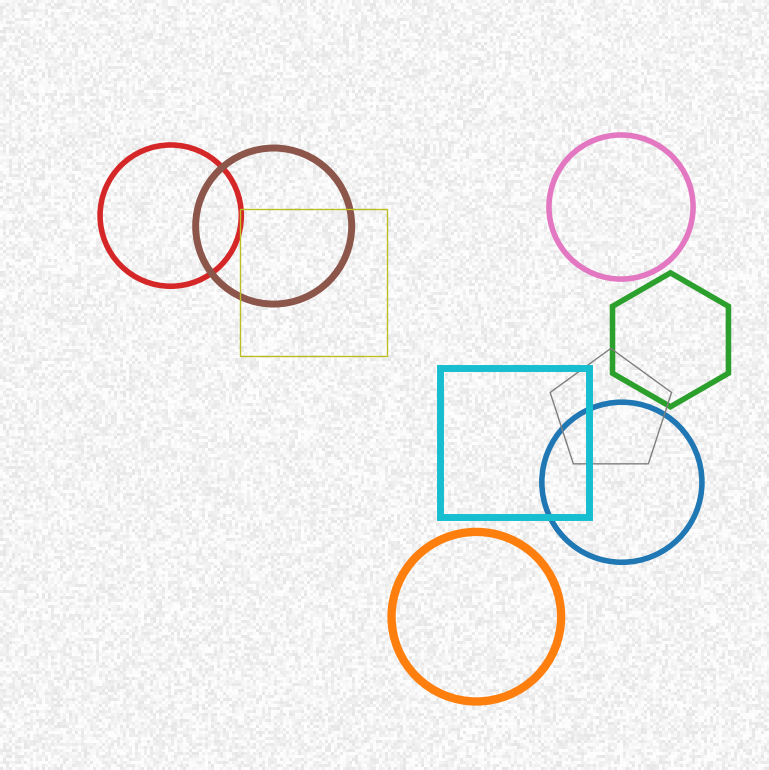[{"shape": "circle", "thickness": 2, "radius": 0.52, "center": [0.808, 0.374]}, {"shape": "circle", "thickness": 3, "radius": 0.55, "center": [0.619, 0.199]}, {"shape": "hexagon", "thickness": 2, "radius": 0.43, "center": [0.871, 0.559]}, {"shape": "circle", "thickness": 2, "radius": 0.46, "center": [0.222, 0.72]}, {"shape": "circle", "thickness": 2.5, "radius": 0.51, "center": [0.355, 0.706]}, {"shape": "circle", "thickness": 2, "radius": 0.47, "center": [0.807, 0.731]}, {"shape": "pentagon", "thickness": 0.5, "radius": 0.41, "center": [0.793, 0.465]}, {"shape": "square", "thickness": 0.5, "radius": 0.48, "center": [0.407, 0.633]}, {"shape": "square", "thickness": 2.5, "radius": 0.48, "center": [0.668, 0.425]}]